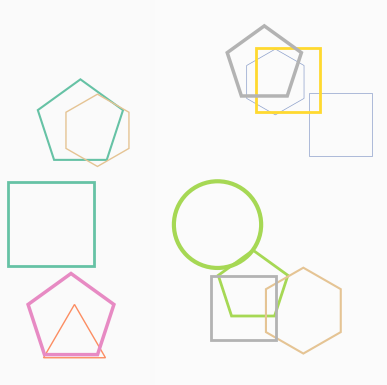[{"shape": "pentagon", "thickness": 1.5, "radius": 0.58, "center": [0.208, 0.678]}, {"shape": "square", "thickness": 2, "radius": 0.55, "center": [0.132, 0.418]}, {"shape": "triangle", "thickness": 1, "radius": 0.46, "center": [0.192, 0.117]}, {"shape": "hexagon", "thickness": 0.5, "radius": 0.43, "center": [0.711, 0.787]}, {"shape": "square", "thickness": 0.5, "radius": 0.41, "center": [0.879, 0.676]}, {"shape": "pentagon", "thickness": 2.5, "radius": 0.58, "center": [0.183, 0.173]}, {"shape": "circle", "thickness": 3, "radius": 0.56, "center": [0.561, 0.417]}, {"shape": "pentagon", "thickness": 2, "radius": 0.47, "center": [0.653, 0.256]}, {"shape": "square", "thickness": 2, "radius": 0.42, "center": [0.743, 0.792]}, {"shape": "hexagon", "thickness": 1, "radius": 0.47, "center": [0.251, 0.661]}, {"shape": "hexagon", "thickness": 1.5, "radius": 0.56, "center": [0.783, 0.193]}, {"shape": "pentagon", "thickness": 2.5, "radius": 0.5, "center": [0.682, 0.832]}, {"shape": "square", "thickness": 2, "radius": 0.42, "center": [0.628, 0.201]}]